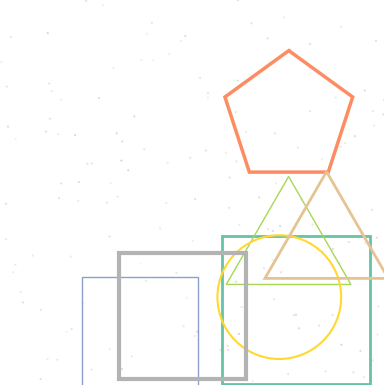[{"shape": "square", "thickness": 2, "radius": 0.96, "center": [0.769, 0.196]}, {"shape": "pentagon", "thickness": 2.5, "radius": 0.87, "center": [0.75, 0.694]}, {"shape": "square", "thickness": 1, "radius": 0.75, "center": [0.364, 0.13]}, {"shape": "triangle", "thickness": 1, "radius": 0.93, "center": [0.75, 0.355]}, {"shape": "circle", "thickness": 1.5, "radius": 0.8, "center": [0.725, 0.228]}, {"shape": "triangle", "thickness": 2, "radius": 0.92, "center": [0.848, 0.369]}, {"shape": "square", "thickness": 3, "radius": 0.82, "center": [0.475, 0.179]}]